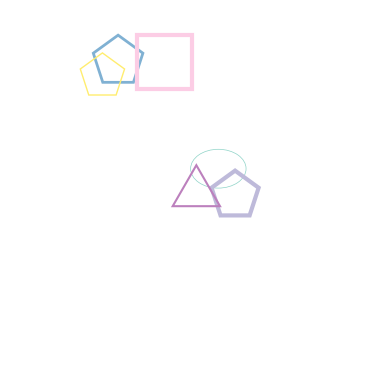[{"shape": "oval", "thickness": 0.5, "radius": 0.36, "center": [0.567, 0.562]}, {"shape": "pentagon", "thickness": 3, "radius": 0.32, "center": [0.611, 0.492]}, {"shape": "pentagon", "thickness": 2, "radius": 0.34, "center": [0.307, 0.841]}, {"shape": "square", "thickness": 3, "radius": 0.35, "center": [0.428, 0.839]}, {"shape": "triangle", "thickness": 1.5, "radius": 0.35, "center": [0.51, 0.5]}, {"shape": "pentagon", "thickness": 1, "radius": 0.3, "center": [0.266, 0.802]}]